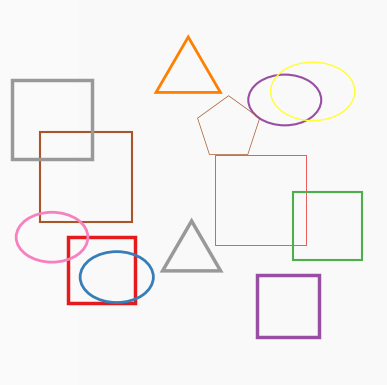[{"shape": "square", "thickness": 0.5, "radius": 0.59, "center": [0.672, 0.48]}, {"shape": "square", "thickness": 2.5, "radius": 0.43, "center": [0.262, 0.299]}, {"shape": "oval", "thickness": 2, "radius": 0.47, "center": [0.301, 0.28]}, {"shape": "square", "thickness": 1.5, "radius": 0.45, "center": [0.845, 0.413]}, {"shape": "oval", "thickness": 1.5, "radius": 0.47, "center": [0.735, 0.74]}, {"shape": "square", "thickness": 2.5, "radius": 0.4, "center": [0.744, 0.206]}, {"shape": "triangle", "thickness": 2, "radius": 0.48, "center": [0.486, 0.808]}, {"shape": "oval", "thickness": 1, "radius": 0.54, "center": [0.807, 0.763]}, {"shape": "pentagon", "thickness": 0.5, "radius": 0.42, "center": [0.59, 0.667]}, {"shape": "square", "thickness": 1.5, "radius": 0.59, "center": [0.222, 0.54]}, {"shape": "oval", "thickness": 2, "radius": 0.46, "center": [0.134, 0.384]}, {"shape": "triangle", "thickness": 2.5, "radius": 0.43, "center": [0.494, 0.34]}, {"shape": "square", "thickness": 2.5, "radius": 0.51, "center": [0.134, 0.689]}]